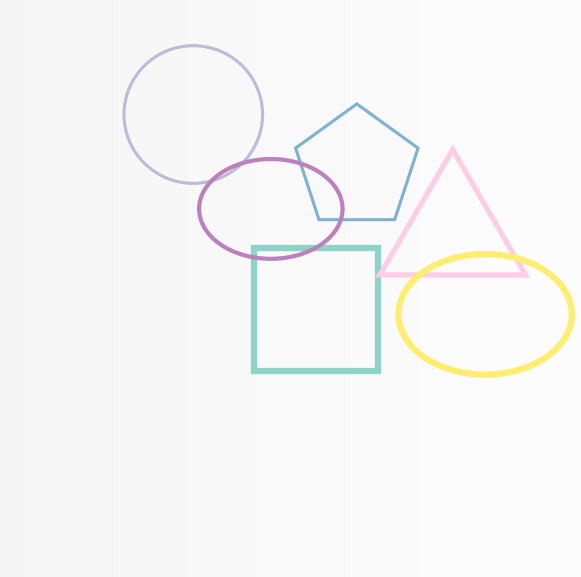[{"shape": "square", "thickness": 3, "radius": 0.53, "center": [0.544, 0.464]}, {"shape": "circle", "thickness": 1.5, "radius": 0.6, "center": [0.333, 0.801]}, {"shape": "pentagon", "thickness": 1.5, "radius": 0.55, "center": [0.614, 0.708]}, {"shape": "triangle", "thickness": 2.5, "radius": 0.72, "center": [0.779, 0.595]}, {"shape": "oval", "thickness": 2, "radius": 0.62, "center": [0.466, 0.637]}, {"shape": "oval", "thickness": 3, "radius": 0.75, "center": [0.835, 0.455]}]